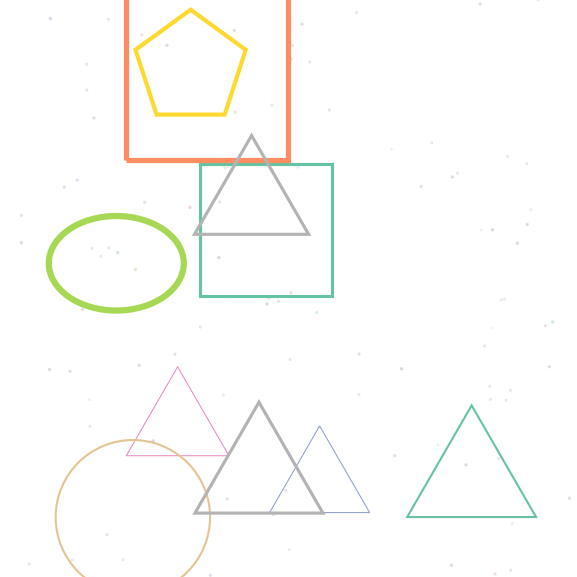[{"shape": "triangle", "thickness": 1, "radius": 0.64, "center": [0.817, 0.168]}, {"shape": "square", "thickness": 1.5, "radius": 0.57, "center": [0.461, 0.601]}, {"shape": "square", "thickness": 2.5, "radius": 0.7, "center": [0.358, 0.863]}, {"shape": "triangle", "thickness": 0.5, "radius": 0.5, "center": [0.553, 0.162]}, {"shape": "triangle", "thickness": 0.5, "radius": 0.51, "center": [0.308, 0.261]}, {"shape": "oval", "thickness": 3, "radius": 0.58, "center": [0.201, 0.543]}, {"shape": "pentagon", "thickness": 2, "radius": 0.5, "center": [0.33, 0.882]}, {"shape": "circle", "thickness": 1, "radius": 0.67, "center": [0.23, 0.103]}, {"shape": "triangle", "thickness": 1.5, "radius": 0.64, "center": [0.448, 0.175]}, {"shape": "triangle", "thickness": 1.5, "radius": 0.57, "center": [0.436, 0.65]}]